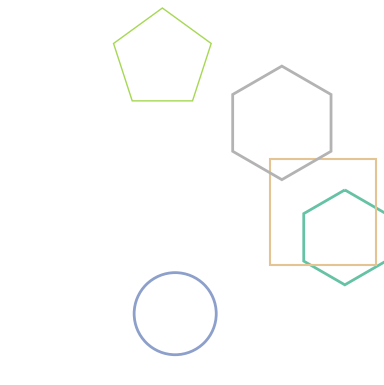[{"shape": "hexagon", "thickness": 2, "radius": 0.62, "center": [0.896, 0.383]}, {"shape": "circle", "thickness": 2, "radius": 0.53, "center": [0.455, 0.185]}, {"shape": "pentagon", "thickness": 1, "radius": 0.67, "center": [0.422, 0.846]}, {"shape": "square", "thickness": 1.5, "radius": 0.69, "center": [0.839, 0.45]}, {"shape": "hexagon", "thickness": 2, "radius": 0.74, "center": [0.732, 0.681]}]